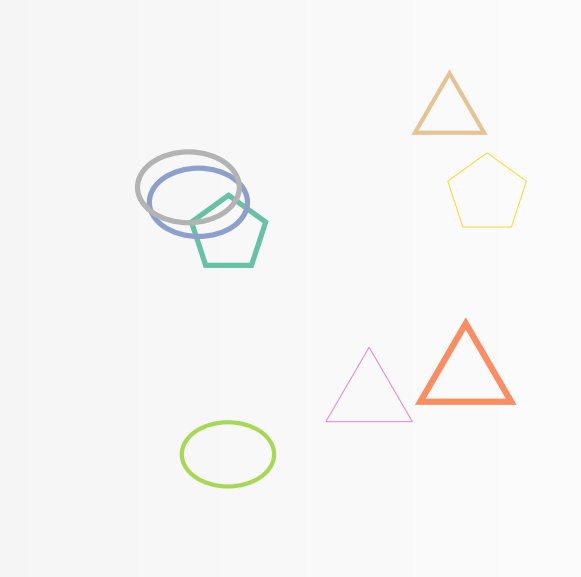[{"shape": "pentagon", "thickness": 2.5, "radius": 0.34, "center": [0.393, 0.594]}, {"shape": "triangle", "thickness": 3, "radius": 0.45, "center": [0.801, 0.349]}, {"shape": "oval", "thickness": 2.5, "radius": 0.42, "center": [0.341, 0.649]}, {"shape": "triangle", "thickness": 0.5, "radius": 0.43, "center": [0.635, 0.312]}, {"shape": "oval", "thickness": 2, "radius": 0.4, "center": [0.392, 0.212]}, {"shape": "pentagon", "thickness": 0.5, "radius": 0.36, "center": [0.838, 0.663]}, {"shape": "triangle", "thickness": 2, "radius": 0.34, "center": [0.773, 0.804]}, {"shape": "oval", "thickness": 2.5, "radius": 0.44, "center": [0.324, 0.675]}]